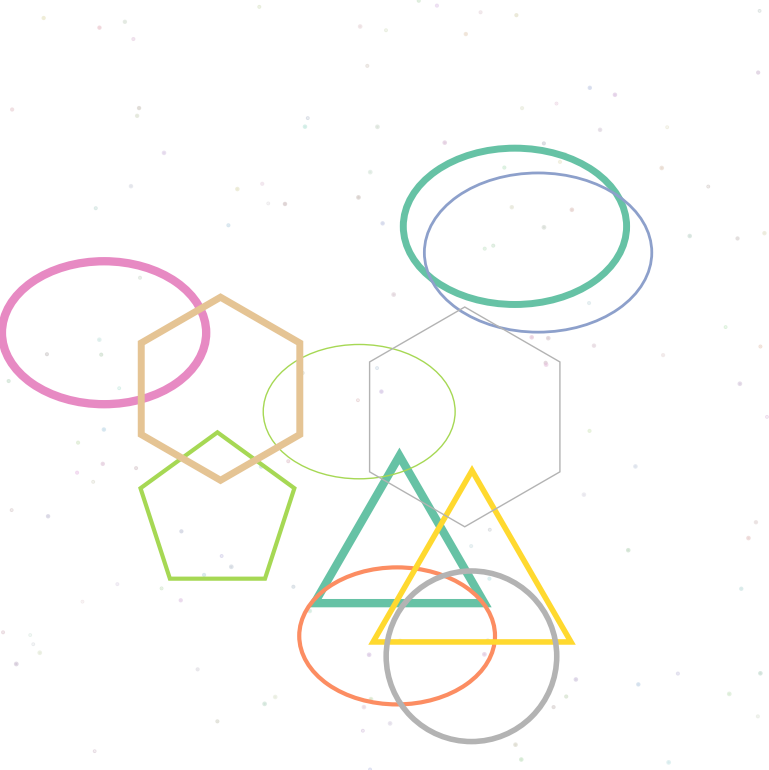[{"shape": "oval", "thickness": 2.5, "radius": 0.73, "center": [0.669, 0.706]}, {"shape": "triangle", "thickness": 3, "radius": 0.64, "center": [0.519, 0.28]}, {"shape": "oval", "thickness": 1.5, "radius": 0.64, "center": [0.516, 0.174]}, {"shape": "oval", "thickness": 1, "radius": 0.74, "center": [0.699, 0.672]}, {"shape": "oval", "thickness": 3, "radius": 0.66, "center": [0.135, 0.568]}, {"shape": "oval", "thickness": 0.5, "radius": 0.62, "center": [0.466, 0.465]}, {"shape": "pentagon", "thickness": 1.5, "radius": 0.53, "center": [0.282, 0.333]}, {"shape": "triangle", "thickness": 2, "radius": 0.74, "center": [0.613, 0.24]}, {"shape": "hexagon", "thickness": 2.5, "radius": 0.59, "center": [0.286, 0.495]}, {"shape": "circle", "thickness": 2, "radius": 0.55, "center": [0.612, 0.148]}, {"shape": "hexagon", "thickness": 0.5, "radius": 0.71, "center": [0.604, 0.459]}]